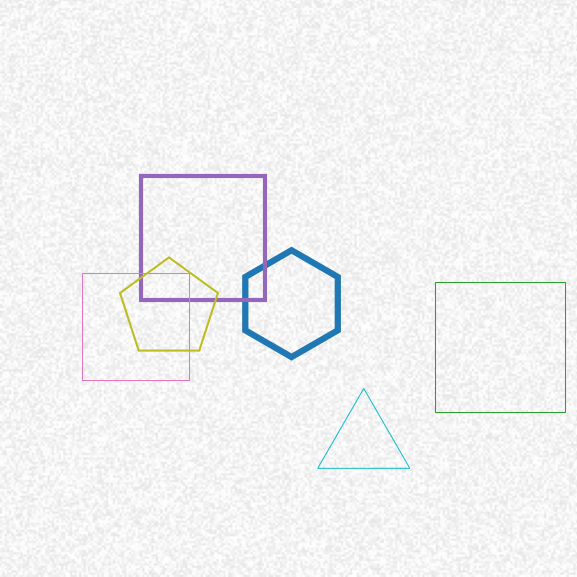[{"shape": "hexagon", "thickness": 3, "radius": 0.46, "center": [0.505, 0.473]}, {"shape": "square", "thickness": 0.5, "radius": 0.56, "center": [0.865, 0.397]}, {"shape": "square", "thickness": 2, "radius": 0.54, "center": [0.352, 0.588]}, {"shape": "square", "thickness": 0.5, "radius": 0.46, "center": [0.235, 0.434]}, {"shape": "pentagon", "thickness": 1, "radius": 0.45, "center": [0.293, 0.464]}, {"shape": "triangle", "thickness": 0.5, "radius": 0.46, "center": [0.63, 0.234]}]